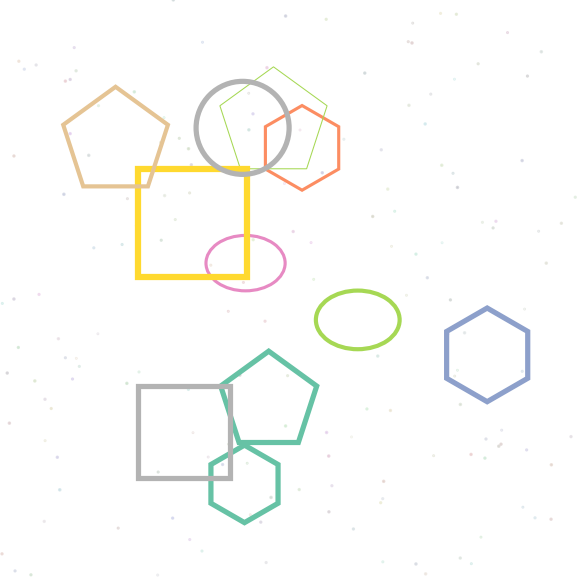[{"shape": "pentagon", "thickness": 2.5, "radius": 0.44, "center": [0.465, 0.304]}, {"shape": "hexagon", "thickness": 2.5, "radius": 0.34, "center": [0.423, 0.161]}, {"shape": "hexagon", "thickness": 1.5, "radius": 0.37, "center": [0.523, 0.743]}, {"shape": "hexagon", "thickness": 2.5, "radius": 0.41, "center": [0.844, 0.385]}, {"shape": "oval", "thickness": 1.5, "radius": 0.34, "center": [0.425, 0.544]}, {"shape": "oval", "thickness": 2, "radius": 0.36, "center": [0.619, 0.445]}, {"shape": "pentagon", "thickness": 0.5, "radius": 0.49, "center": [0.474, 0.786]}, {"shape": "square", "thickness": 3, "radius": 0.47, "center": [0.333, 0.613]}, {"shape": "pentagon", "thickness": 2, "radius": 0.48, "center": [0.2, 0.754]}, {"shape": "circle", "thickness": 2.5, "radius": 0.4, "center": [0.42, 0.778]}, {"shape": "square", "thickness": 2.5, "radius": 0.4, "center": [0.319, 0.252]}]